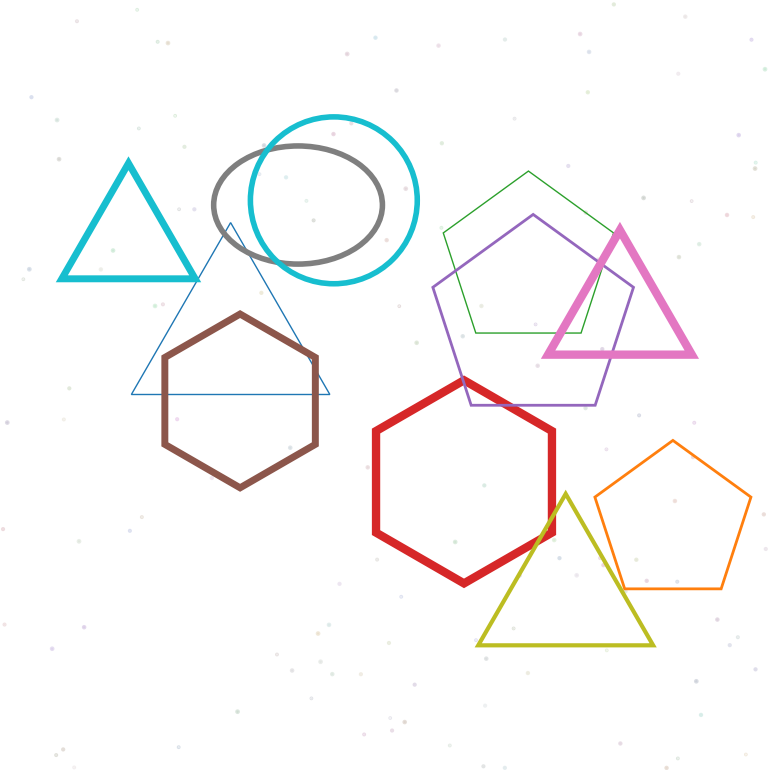[{"shape": "triangle", "thickness": 0.5, "radius": 0.74, "center": [0.299, 0.562]}, {"shape": "pentagon", "thickness": 1, "radius": 0.53, "center": [0.874, 0.321]}, {"shape": "pentagon", "thickness": 0.5, "radius": 0.58, "center": [0.686, 0.662]}, {"shape": "hexagon", "thickness": 3, "radius": 0.66, "center": [0.603, 0.374]}, {"shape": "pentagon", "thickness": 1, "radius": 0.68, "center": [0.692, 0.585]}, {"shape": "hexagon", "thickness": 2.5, "radius": 0.56, "center": [0.312, 0.479]}, {"shape": "triangle", "thickness": 3, "radius": 0.54, "center": [0.805, 0.593]}, {"shape": "oval", "thickness": 2, "radius": 0.55, "center": [0.387, 0.734]}, {"shape": "triangle", "thickness": 1.5, "radius": 0.66, "center": [0.735, 0.227]}, {"shape": "circle", "thickness": 2, "radius": 0.54, "center": [0.434, 0.74]}, {"shape": "triangle", "thickness": 2.5, "radius": 0.5, "center": [0.167, 0.688]}]